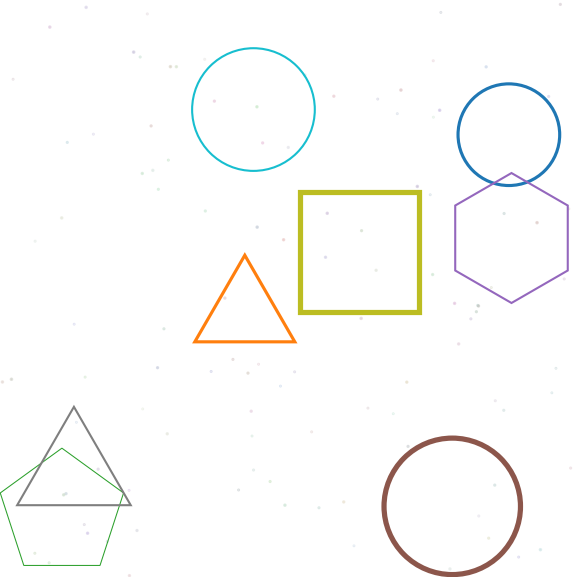[{"shape": "circle", "thickness": 1.5, "radius": 0.44, "center": [0.881, 0.766]}, {"shape": "triangle", "thickness": 1.5, "radius": 0.5, "center": [0.424, 0.457]}, {"shape": "pentagon", "thickness": 0.5, "radius": 0.56, "center": [0.107, 0.111]}, {"shape": "hexagon", "thickness": 1, "radius": 0.56, "center": [0.886, 0.587]}, {"shape": "circle", "thickness": 2.5, "radius": 0.59, "center": [0.783, 0.122]}, {"shape": "triangle", "thickness": 1, "radius": 0.57, "center": [0.128, 0.181]}, {"shape": "square", "thickness": 2.5, "radius": 0.52, "center": [0.622, 0.563]}, {"shape": "circle", "thickness": 1, "radius": 0.53, "center": [0.439, 0.809]}]